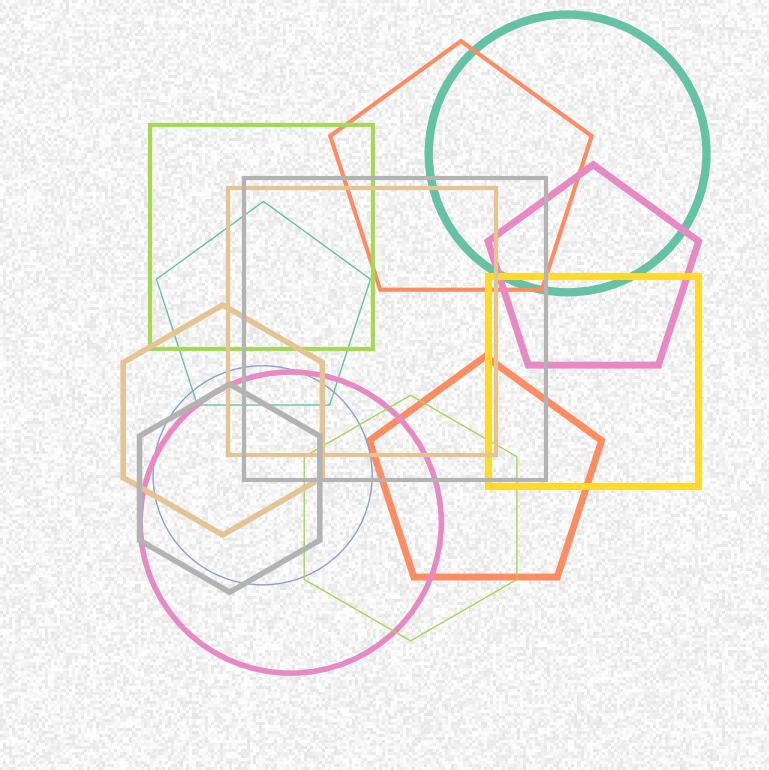[{"shape": "circle", "thickness": 3, "radius": 0.9, "center": [0.737, 0.801]}, {"shape": "pentagon", "thickness": 0.5, "radius": 0.73, "center": [0.342, 0.592]}, {"shape": "pentagon", "thickness": 1.5, "radius": 0.89, "center": [0.599, 0.768]}, {"shape": "pentagon", "thickness": 2.5, "radius": 0.79, "center": [0.631, 0.379]}, {"shape": "circle", "thickness": 0.5, "radius": 0.71, "center": [0.341, 0.383]}, {"shape": "pentagon", "thickness": 2.5, "radius": 0.72, "center": [0.771, 0.642]}, {"shape": "circle", "thickness": 2, "radius": 0.98, "center": [0.378, 0.321]}, {"shape": "hexagon", "thickness": 0.5, "radius": 0.8, "center": [0.533, 0.327]}, {"shape": "square", "thickness": 1.5, "radius": 0.72, "center": [0.34, 0.692]}, {"shape": "square", "thickness": 2.5, "radius": 0.68, "center": [0.77, 0.505]}, {"shape": "square", "thickness": 1.5, "radius": 0.87, "center": [0.47, 0.583]}, {"shape": "hexagon", "thickness": 2, "radius": 0.75, "center": [0.289, 0.455]}, {"shape": "hexagon", "thickness": 2, "radius": 0.68, "center": [0.298, 0.366]}, {"shape": "square", "thickness": 1.5, "radius": 0.98, "center": [0.513, 0.573]}]